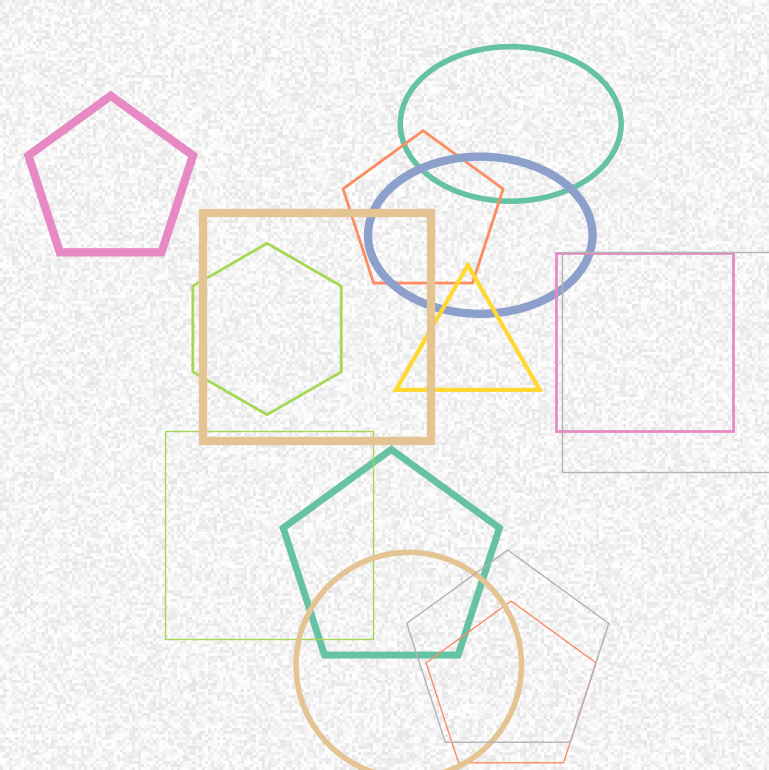[{"shape": "oval", "thickness": 2, "radius": 0.72, "center": [0.663, 0.839]}, {"shape": "pentagon", "thickness": 2.5, "radius": 0.74, "center": [0.508, 0.269]}, {"shape": "pentagon", "thickness": 1, "radius": 0.55, "center": [0.549, 0.721]}, {"shape": "pentagon", "thickness": 0.5, "radius": 0.58, "center": [0.664, 0.103]}, {"shape": "oval", "thickness": 3, "radius": 0.73, "center": [0.624, 0.695]}, {"shape": "square", "thickness": 1, "radius": 0.58, "center": [0.837, 0.556]}, {"shape": "pentagon", "thickness": 3, "radius": 0.56, "center": [0.144, 0.763]}, {"shape": "square", "thickness": 0.5, "radius": 0.67, "center": [0.349, 0.305]}, {"shape": "hexagon", "thickness": 1, "radius": 0.56, "center": [0.347, 0.573]}, {"shape": "triangle", "thickness": 1.5, "radius": 0.54, "center": [0.608, 0.548]}, {"shape": "square", "thickness": 3, "radius": 0.74, "center": [0.411, 0.575]}, {"shape": "circle", "thickness": 2, "radius": 0.73, "center": [0.531, 0.136]}, {"shape": "square", "thickness": 0.5, "radius": 0.71, "center": [0.873, 0.53]}, {"shape": "pentagon", "thickness": 0.5, "radius": 0.69, "center": [0.659, 0.148]}]